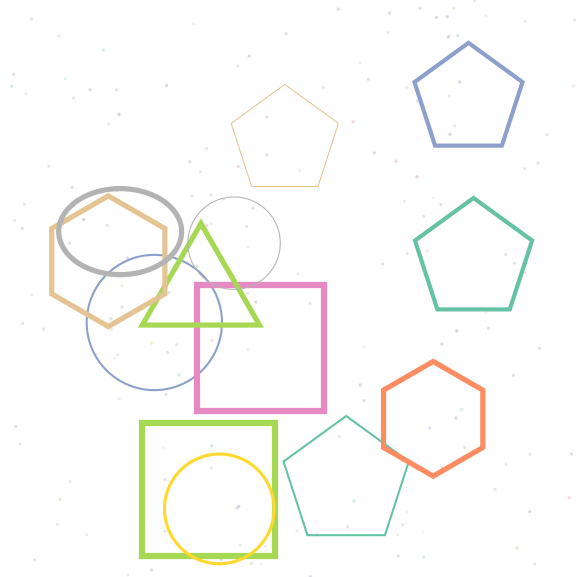[{"shape": "pentagon", "thickness": 2, "radius": 0.53, "center": [0.82, 0.55]}, {"shape": "pentagon", "thickness": 1, "radius": 0.57, "center": [0.599, 0.165]}, {"shape": "hexagon", "thickness": 2.5, "radius": 0.5, "center": [0.75, 0.274]}, {"shape": "pentagon", "thickness": 2, "radius": 0.49, "center": [0.811, 0.827]}, {"shape": "circle", "thickness": 1, "radius": 0.59, "center": [0.267, 0.441]}, {"shape": "square", "thickness": 3, "radius": 0.55, "center": [0.451, 0.396]}, {"shape": "triangle", "thickness": 2.5, "radius": 0.59, "center": [0.348, 0.495]}, {"shape": "square", "thickness": 3, "radius": 0.58, "center": [0.361, 0.152]}, {"shape": "circle", "thickness": 1.5, "radius": 0.47, "center": [0.38, 0.118]}, {"shape": "hexagon", "thickness": 2.5, "radius": 0.57, "center": [0.188, 0.547]}, {"shape": "pentagon", "thickness": 0.5, "radius": 0.49, "center": [0.493, 0.755]}, {"shape": "oval", "thickness": 2.5, "radius": 0.53, "center": [0.208, 0.598]}, {"shape": "circle", "thickness": 0.5, "radius": 0.4, "center": [0.405, 0.578]}]